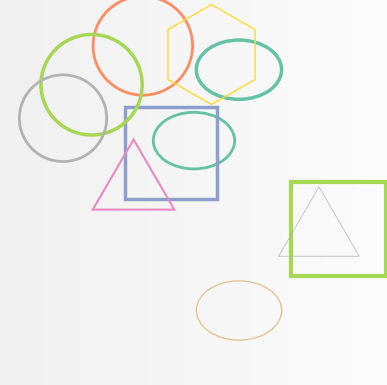[{"shape": "oval", "thickness": 2, "radius": 0.52, "center": [0.501, 0.635]}, {"shape": "oval", "thickness": 2.5, "radius": 0.55, "center": [0.617, 0.819]}, {"shape": "circle", "thickness": 2, "radius": 0.64, "center": [0.369, 0.881]}, {"shape": "square", "thickness": 2.5, "radius": 0.6, "center": [0.442, 0.602]}, {"shape": "triangle", "thickness": 1.5, "radius": 0.61, "center": [0.345, 0.516]}, {"shape": "circle", "thickness": 2.5, "radius": 0.65, "center": [0.236, 0.78]}, {"shape": "square", "thickness": 3, "radius": 0.61, "center": [0.873, 0.405]}, {"shape": "hexagon", "thickness": 1, "radius": 0.65, "center": [0.546, 0.858]}, {"shape": "oval", "thickness": 1, "radius": 0.55, "center": [0.617, 0.194]}, {"shape": "triangle", "thickness": 0.5, "radius": 0.6, "center": [0.823, 0.395]}, {"shape": "circle", "thickness": 2, "radius": 0.56, "center": [0.163, 0.693]}]